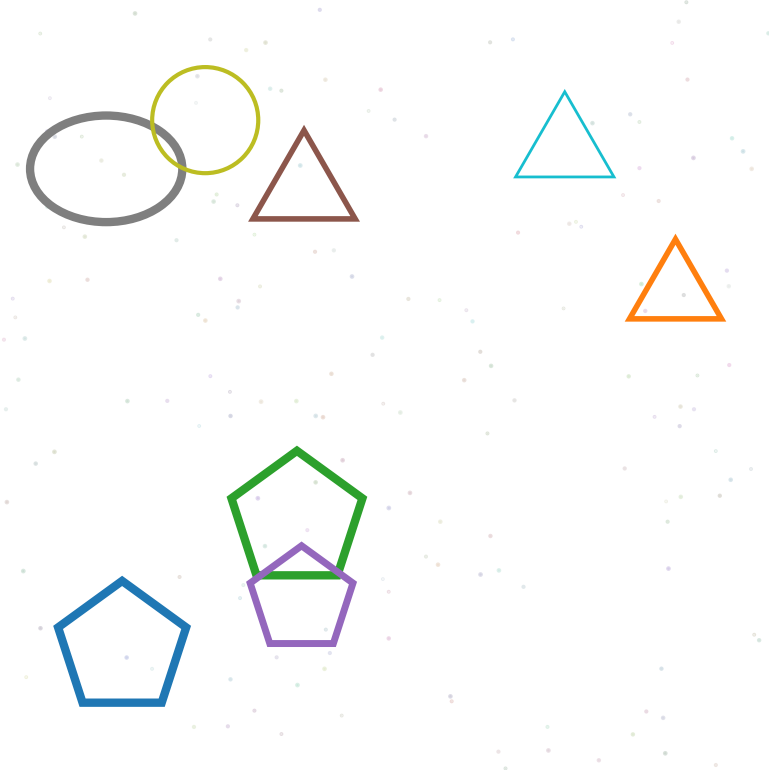[{"shape": "pentagon", "thickness": 3, "radius": 0.44, "center": [0.159, 0.158]}, {"shape": "triangle", "thickness": 2, "radius": 0.34, "center": [0.877, 0.62]}, {"shape": "pentagon", "thickness": 3, "radius": 0.45, "center": [0.386, 0.325]}, {"shape": "pentagon", "thickness": 2.5, "radius": 0.35, "center": [0.392, 0.221]}, {"shape": "triangle", "thickness": 2, "radius": 0.38, "center": [0.395, 0.754]}, {"shape": "oval", "thickness": 3, "radius": 0.49, "center": [0.138, 0.781]}, {"shape": "circle", "thickness": 1.5, "radius": 0.34, "center": [0.267, 0.844]}, {"shape": "triangle", "thickness": 1, "radius": 0.37, "center": [0.733, 0.807]}]